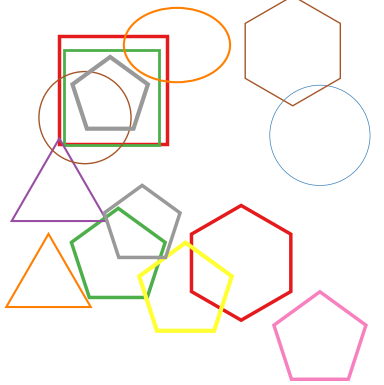[{"shape": "hexagon", "thickness": 2.5, "radius": 0.74, "center": [0.626, 0.317]}, {"shape": "square", "thickness": 2.5, "radius": 0.7, "center": [0.294, 0.766]}, {"shape": "circle", "thickness": 0.5, "radius": 0.65, "center": [0.831, 0.648]}, {"shape": "pentagon", "thickness": 2.5, "radius": 0.64, "center": [0.307, 0.331]}, {"shape": "square", "thickness": 2, "radius": 0.62, "center": [0.289, 0.747]}, {"shape": "triangle", "thickness": 1.5, "radius": 0.71, "center": [0.154, 0.497]}, {"shape": "oval", "thickness": 1.5, "radius": 0.69, "center": [0.46, 0.883]}, {"shape": "triangle", "thickness": 1.5, "radius": 0.63, "center": [0.126, 0.266]}, {"shape": "pentagon", "thickness": 3, "radius": 0.63, "center": [0.482, 0.243]}, {"shape": "circle", "thickness": 1, "radius": 0.6, "center": [0.221, 0.695]}, {"shape": "hexagon", "thickness": 1, "radius": 0.71, "center": [0.76, 0.868]}, {"shape": "pentagon", "thickness": 2.5, "radius": 0.63, "center": [0.831, 0.117]}, {"shape": "pentagon", "thickness": 2.5, "radius": 0.52, "center": [0.369, 0.415]}, {"shape": "pentagon", "thickness": 3, "radius": 0.51, "center": [0.286, 0.749]}]